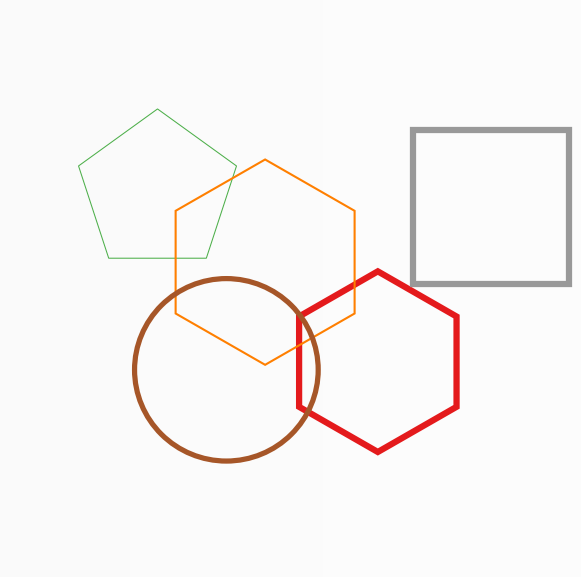[{"shape": "hexagon", "thickness": 3, "radius": 0.78, "center": [0.65, 0.373]}, {"shape": "pentagon", "thickness": 0.5, "radius": 0.71, "center": [0.271, 0.668]}, {"shape": "hexagon", "thickness": 1, "radius": 0.89, "center": [0.456, 0.545]}, {"shape": "circle", "thickness": 2.5, "radius": 0.79, "center": [0.389, 0.359]}, {"shape": "square", "thickness": 3, "radius": 0.67, "center": [0.845, 0.64]}]